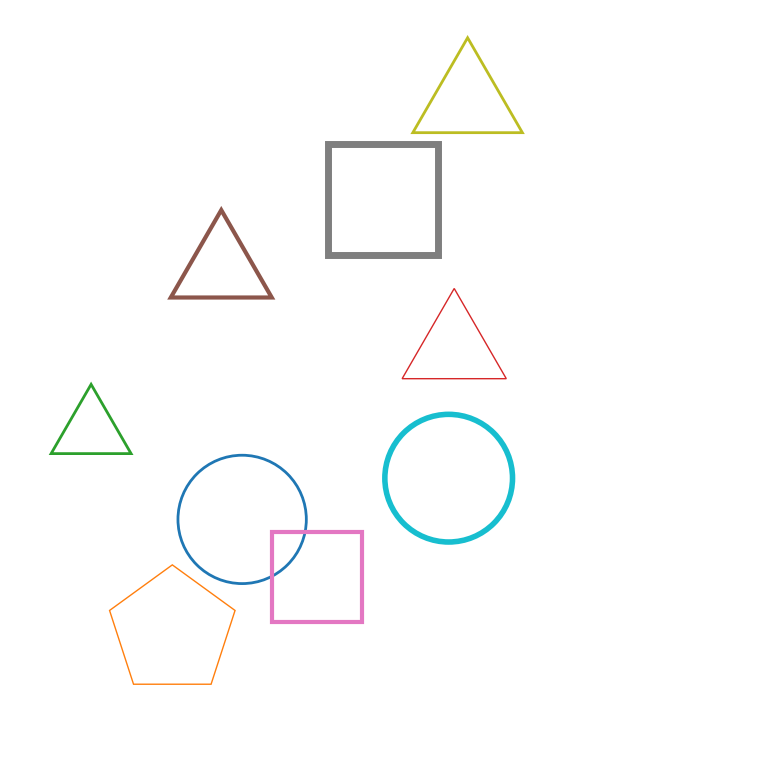[{"shape": "circle", "thickness": 1, "radius": 0.42, "center": [0.314, 0.325]}, {"shape": "pentagon", "thickness": 0.5, "radius": 0.43, "center": [0.224, 0.181]}, {"shape": "triangle", "thickness": 1, "radius": 0.3, "center": [0.118, 0.441]}, {"shape": "triangle", "thickness": 0.5, "radius": 0.39, "center": [0.59, 0.547]}, {"shape": "triangle", "thickness": 1.5, "radius": 0.38, "center": [0.287, 0.651]}, {"shape": "square", "thickness": 1.5, "radius": 0.29, "center": [0.411, 0.251]}, {"shape": "square", "thickness": 2.5, "radius": 0.36, "center": [0.498, 0.741]}, {"shape": "triangle", "thickness": 1, "radius": 0.41, "center": [0.607, 0.869]}, {"shape": "circle", "thickness": 2, "radius": 0.41, "center": [0.583, 0.379]}]